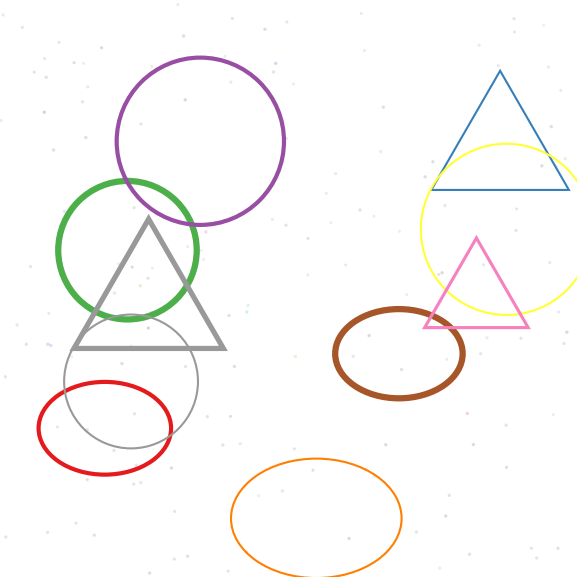[{"shape": "oval", "thickness": 2, "radius": 0.57, "center": [0.182, 0.258]}, {"shape": "triangle", "thickness": 1, "radius": 0.69, "center": [0.866, 0.739]}, {"shape": "circle", "thickness": 3, "radius": 0.6, "center": [0.221, 0.566]}, {"shape": "circle", "thickness": 2, "radius": 0.72, "center": [0.347, 0.755]}, {"shape": "oval", "thickness": 1, "radius": 0.74, "center": [0.548, 0.102]}, {"shape": "circle", "thickness": 1, "radius": 0.74, "center": [0.877, 0.602]}, {"shape": "oval", "thickness": 3, "radius": 0.55, "center": [0.691, 0.387]}, {"shape": "triangle", "thickness": 1.5, "radius": 0.52, "center": [0.825, 0.484]}, {"shape": "triangle", "thickness": 2.5, "radius": 0.75, "center": [0.257, 0.47]}, {"shape": "circle", "thickness": 1, "radius": 0.58, "center": [0.227, 0.339]}]